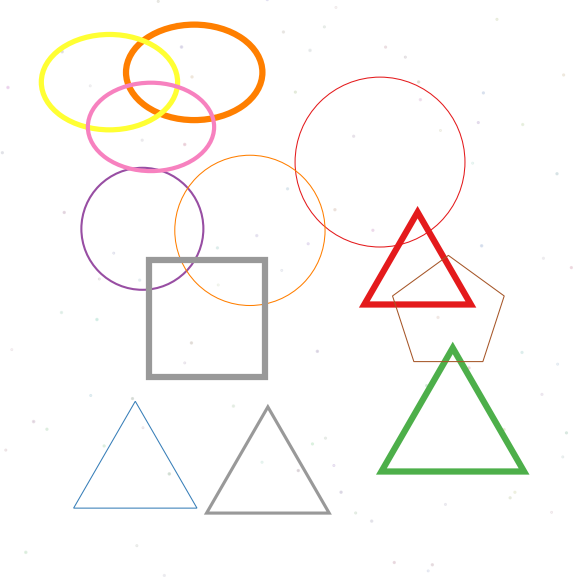[{"shape": "triangle", "thickness": 3, "radius": 0.53, "center": [0.723, 0.525]}, {"shape": "circle", "thickness": 0.5, "radius": 0.74, "center": [0.658, 0.718]}, {"shape": "triangle", "thickness": 0.5, "radius": 0.62, "center": [0.234, 0.181]}, {"shape": "triangle", "thickness": 3, "radius": 0.71, "center": [0.784, 0.254]}, {"shape": "circle", "thickness": 1, "radius": 0.53, "center": [0.247, 0.603]}, {"shape": "oval", "thickness": 3, "radius": 0.59, "center": [0.336, 0.874]}, {"shape": "circle", "thickness": 0.5, "radius": 0.65, "center": [0.433, 0.6]}, {"shape": "oval", "thickness": 2.5, "radius": 0.59, "center": [0.19, 0.857]}, {"shape": "pentagon", "thickness": 0.5, "radius": 0.51, "center": [0.776, 0.455]}, {"shape": "oval", "thickness": 2, "radius": 0.55, "center": [0.261, 0.779]}, {"shape": "triangle", "thickness": 1.5, "radius": 0.61, "center": [0.464, 0.172]}, {"shape": "square", "thickness": 3, "radius": 0.51, "center": [0.359, 0.447]}]